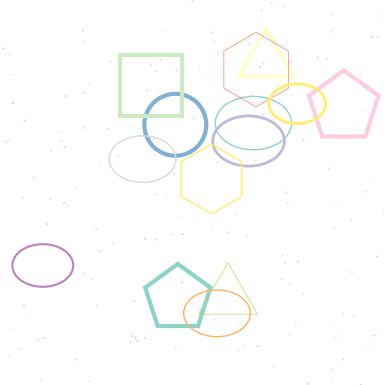[{"shape": "oval", "thickness": 1, "radius": 0.5, "center": [0.658, 0.68]}, {"shape": "pentagon", "thickness": 3, "radius": 0.45, "center": [0.462, 0.225]}, {"shape": "triangle", "thickness": 1.5, "radius": 0.41, "center": [0.691, 0.843]}, {"shape": "oval", "thickness": 2, "radius": 0.47, "center": [0.646, 0.634]}, {"shape": "hexagon", "thickness": 0.5, "radius": 0.48, "center": [0.665, 0.819]}, {"shape": "circle", "thickness": 3, "radius": 0.4, "center": [0.455, 0.676]}, {"shape": "oval", "thickness": 1, "radius": 0.43, "center": [0.564, 0.186]}, {"shape": "triangle", "thickness": 0.5, "radius": 0.45, "center": [0.592, 0.228]}, {"shape": "pentagon", "thickness": 3, "radius": 0.47, "center": [0.893, 0.722]}, {"shape": "oval", "thickness": 1, "radius": 0.43, "center": [0.37, 0.587]}, {"shape": "oval", "thickness": 1.5, "radius": 0.4, "center": [0.111, 0.31]}, {"shape": "square", "thickness": 3, "radius": 0.4, "center": [0.392, 0.778]}, {"shape": "hexagon", "thickness": 1, "radius": 0.45, "center": [0.549, 0.535]}, {"shape": "oval", "thickness": 2, "radius": 0.37, "center": [0.772, 0.73]}]